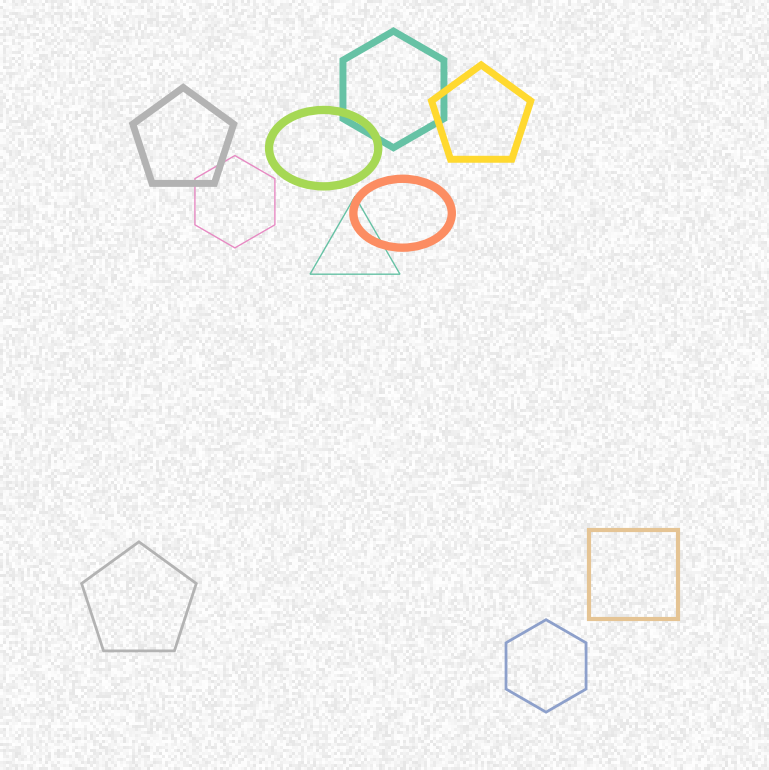[{"shape": "hexagon", "thickness": 2.5, "radius": 0.38, "center": [0.511, 0.884]}, {"shape": "triangle", "thickness": 0.5, "radius": 0.34, "center": [0.461, 0.678]}, {"shape": "oval", "thickness": 3, "radius": 0.32, "center": [0.523, 0.723]}, {"shape": "hexagon", "thickness": 1, "radius": 0.3, "center": [0.709, 0.135]}, {"shape": "hexagon", "thickness": 0.5, "radius": 0.3, "center": [0.305, 0.738]}, {"shape": "oval", "thickness": 3, "radius": 0.35, "center": [0.42, 0.808]}, {"shape": "pentagon", "thickness": 2.5, "radius": 0.34, "center": [0.625, 0.848]}, {"shape": "square", "thickness": 1.5, "radius": 0.29, "center": [0.823, 0.253]}, {"shape": "pentagon", "thickness": 2.5, "radius": 0.34, "center": [0.238, 0.818]}, {"shape": "pentagon", "thickness": 1, "radius": 0.39, "center": [0.18, 0.218]}]